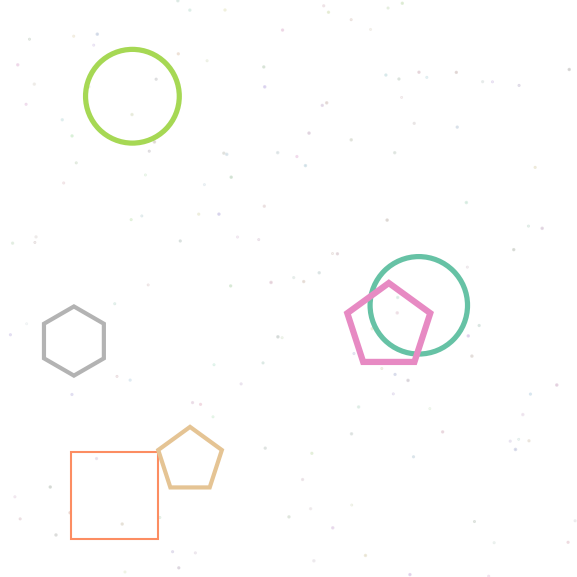[{"shape": "circle", "thickness": 2.5, "radius": 0.42, "center": [0.725, 0.47]}, {"shape": "square", "thickness": 1, "radius": 0.38, "center": [0.199, 0.141]}, {"shape": "pentagon", "thickness": 3, "radius": 0.38, "center": [0.673, 0.434]}, {"shape": "circle", "thickness": 2.5, "radius": 0.41, "center": [0.229, 0.832]}, {"shape": "pentagon", "thickness": 2, "radius": 0.29, "center": [0.329, 0.202]}, {"shape": "hexagon", "thickness": 2, "radius": 0.3, "center": [0.128, 0.409]}]